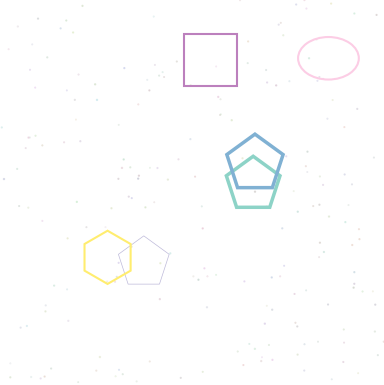[{"shape": "pentagon", "thickness": 2.5, "radius": 0.37, "center": [0.658, 0.521]}, {"shape": "pentagon", "thickness": 0.5, "radius": 0.35, "center": [0.373, 0.318]}, {"shape": "pentagon", "thickness": 2.5, "radius": 0.38, "center": [0.662, 0.575]}, {"shape": "oval", "thickness": 1.5, "radius": 0.39, "center": [0.853, 0.849]}, {"shape": "square", "thickness": 1.5, "radius": 0.34, "center": [0.547, 0.845]}, {"shape": "hexagon", "thickness": 1.5, "radius": 0.35, "center": [0.279, 0.332]}]